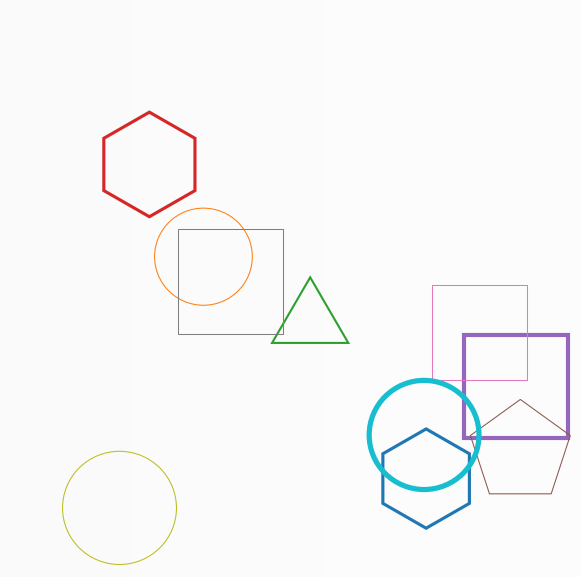[{"shape": "hexagon", "thickness": 1.5, "radius": 0.43, "center": [0.733, 0.17]}, {"shape": "circle", "thickness": 0.5, "radius": 0.42, "center": [0.35, 0.555]}, {"shape": "triangle", "thickness": 1, "radius": 0.38, "center": [0.534, 0.443]}, {"shape": "hexagon", "thickness": 1.5, "radius": 0.45, "center": [0.257, 0.714]}, {"shape": "square", "thickness": 2, "radius": 0.45, "center": [0.888, 0.33]}, {"shape": "pentagon", "thickness": 0.5, "radius": 0.45, "center": [0.895, 0.217]}, {"shape": "square", "thickness": 0.5, "radius": 0.41, "center": [0.825, 0.423]}, {"shape": "square", "thickness": 0.5, "radius": 0.45, "center": [0.397, 0.512]}, {"shape": "circle", "thickness": 0.5, "radius": 0.49, "center": [0.206, 0.12]}, {"shape": "circle", "thickness": 2.5, "radius": 0.47, "center": [0.73, 0.246]}]